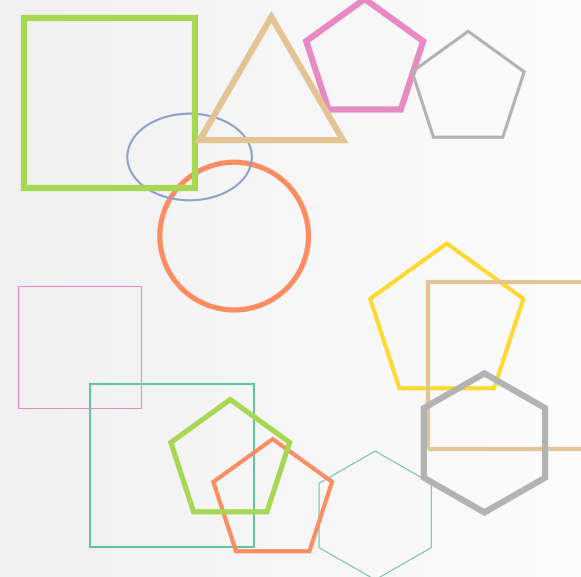[{"shape": "hexagon", "thickness": 0.5, "radius": 0.56, "center": [0.645, 0.107]}, {"shape": "square", "thickness": 1, "radius": 0.7, "center": [0.296, 0.193]}, {"shape": "circle", "thickness": 2.5, "radius": 0.64, "center": [0.403, 0.59]}, {"shape": "pentagon", "thickness": 2, "radius": 0.54, "center": [0.469, 0.132]}, {"shape": "oval", "thickness": 1, "radius": 0.54, "center": [0.326, 0.727]}, {"shape": "square", "thickness": 0.5, "radius": 0.53, "center": [0.137, 0.399]}, {"shape": "pentagon", "thickness": 3, "radius": 0.53, "center": [0.627, 0.895]}, {"shape": "pentagon", "thickness": 2.5, "radius": 0.54, "center": [0.396, 0.2]}, {"shape": "square", "thickness": 3, "radius": 0.74, "center": [0.188, 0.821]}, {"shape": "pentagon", "thickness": 2, "radius": 0.69, "center": [0.769, 0.439]}, {"shape": "square", "thickness": 2, "radius": 0.72, "center": [0.88, 0.366]}, {"shape": "triangle", "thickness": 3, "radius": 0.71, "center": [0.467, 0.828]}, {"shape": "hexagon", "thickness": 3, "radius": 0.6, "center": [0.833, 0.232]}, {"shape": "pentagon", "thickness": 1.5, "radius": 0.51, "center": [0.805, 0.844]}]